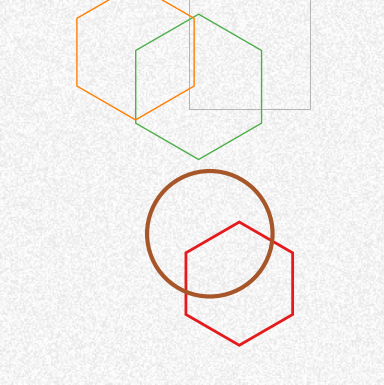[{"shape": "hexagon", "thickness": 2, "radius": 0.8, "center": [0.622, 0.263]}, {"shape": "hexagon", "thickness": 1, "radius": 0.94, "center": [0.516, 0.774]}, {"shape": "hexagon", "thickness": 1, "radius": 0.88, "center": [0.352, 0.864]}, {"shape": "circle", "thickness": 3, "radius": 0.81, "center": [0.545, 0.393]}, {"shape": "square", "thickness": 0.5, "radius": 0.79, "center": [0.649, 0.876]}]